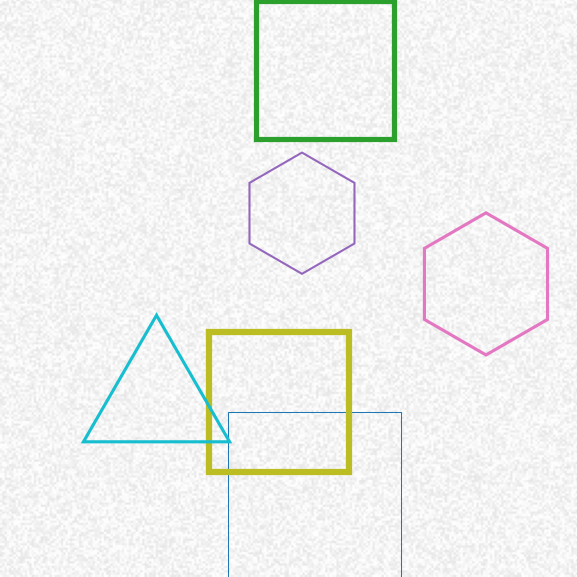[{"shape": "square", "thickness": 0.5, "radius": 0.75, "center": [0.544, 0.136]}, {"shape": "square", "thickness": 2.5, "radius": 0.6, "center": [0.563, 0.878]}, {"shape": "hexagon", "thickness": 1, "radius": 0.52, "center": [0.523, 0.63]}, {"shape": "hexagon", "thickness": 1.5, "radius": 0.62, "center": [0.841, 0.508]}, {"shape": "square", "thickness": 3, "radius": 0.61, "center": [0.483, 0.304]}, {"shape": "triangle", "thickness": 1.5, "radius": 0.73, "center": [0.271, 0.307]}]